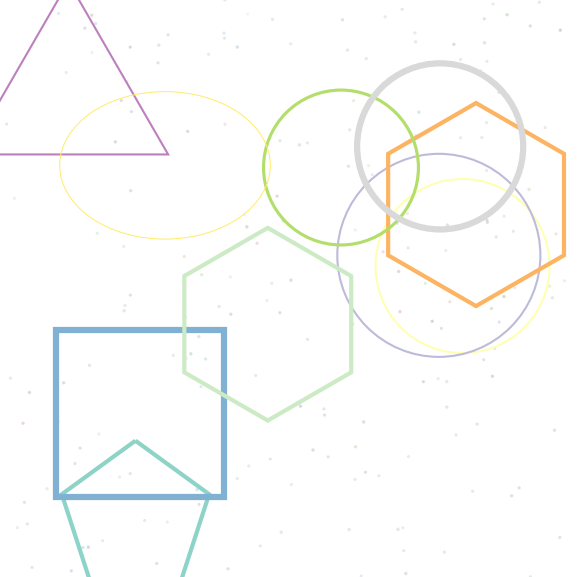[{"shape": "pentagon", "thickness": 2, "radius": 0.67, "center": [0.235, 0.102]}, {"shape": "circle", "thickness": 1, "radius": 0.75, "center": [0.801, 0.538]}, {"shape": "circle", "thickness": 1, "radius": 0.88, "center": [0.76, 0.557]}, {"shape": "square", "thickness": 3, "radius": 0.72, "center": [0.242, 0.283]}, {"shape": "hexagon", "thickness": 2, "radius": 0.88, "center": [0.824, 0.645]}, {"shape": "circle", "thickness": 1.5, "radius": 0.67, "center": [0.59, 0.709]}, {"shape": "circle", "thickness": 3, "radius": 0.72, "center": [0.762, 0.746]}, {"shape": "triangle", "thickness": 1, "radius": 1.0, "center": [0.119, 0.831]}, {"shape": "hexagon", "thickness": 2, "radius": 0.83, "center": [0.464, 0.438]}, {"shape": "oval", "thickness": 0.5, "radius": 0.91, "center": [0.286, 0.713]}]